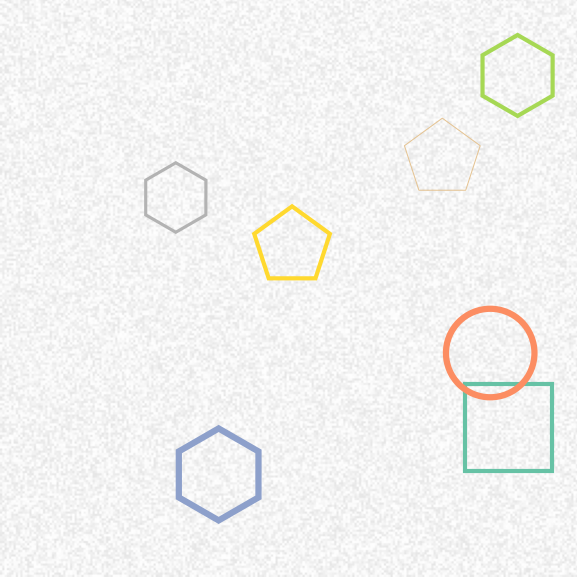[{"shape": "square", "thickness": 2, "radius": 0.38, "center": [0.88, 0.259]}, {"shape": "circle", "thickness": 3, "radius": 0.38, "center": [0.849, 0.388]}, {"shape": "hexagon", "thickness": 3, "radius": 0.4, "center": [0.379, 0.178]}, {"shape": "hexagon", "thickness": 2, "radius": 0.35, "center": [0.896, 0.868]}, {"shape": "pentagon", "thickness": 2, "radius": 0.34, "center": [0.506, 0.573]}, {"shape": "pentagon", "thickness": 0.5, "radius": 0.34, "center": [0.766, 0.726]}, {"shape": "hexagon", "thickness": 1.5, "radius": 0.3, "center": [0.304, 0.657]}]